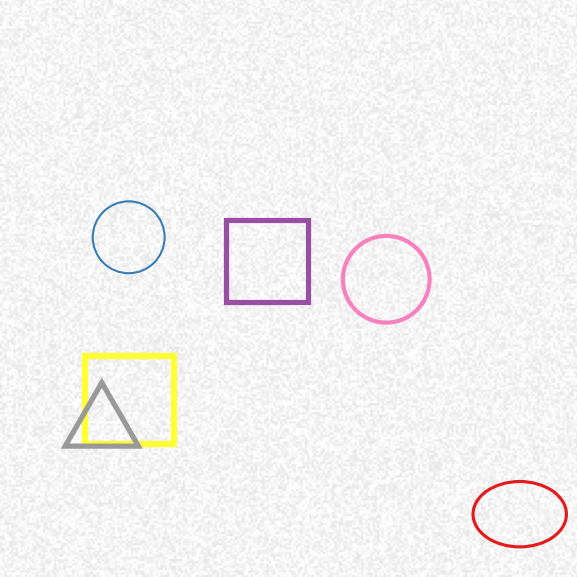[{"shape": "oval", "thickness": 1.5, "radius": 0.4, "center": [0.9, 0.109]}, {"shape": "circle", "thickness": 1, "radius": 0.31, "center": [0.223, 0.588]}, {"shape": "square", "thickness": 2.5, "radius": 0.36, "center": [0.462, 0.547]}, {"shape": "square", "thickness": 3, "radius": 0.38, "center": [0.223, 0.306]}, {"shape": "circle", "thickness": 2, "radius": 0.38, "center": [0.669, 0.516]}, {"shape": "triangle", "thickness": 2.5, "radius": 0.37, "center": [0.176, 0.263]}]